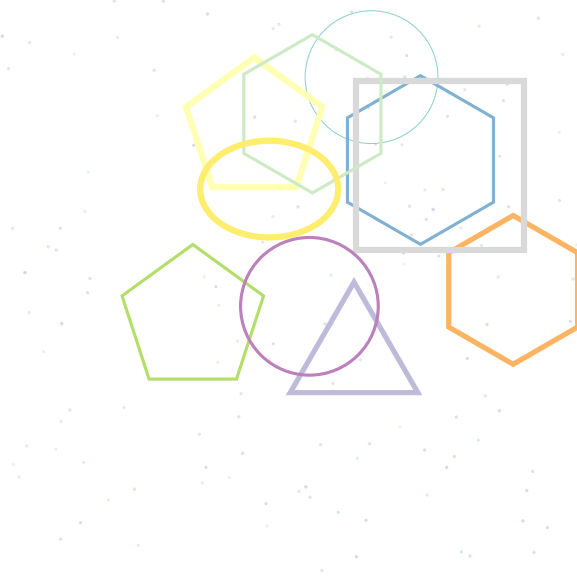[{"shape": "circle", "thickness": 0.5, "radius": 0.57, "center": [0.643, 0.866]}, {"shape": "pentagon", "thickness": 3, "radius": 0.62, "center": [0.44, 0.776]}, {"shape": "triangle", "thickness": 2.5, "radius": 0.64, "center": [0.613, 0.383]}, {"shape": "hexagon", "thickness": 1.5, "radius": 0.73, "center": [0.728, 0.722]}, {"shape": "hexagon", "thickness": 2.5, "radius": 0.64, "center": [0.889, 0.497]}, {"shape": "pentagon", "thickness": 1.5, "radius": 0.64, "center": [0.334, 0.447]}, {"shape": "square", "thickness": 3, "radius": 0.73, "center": [0.762, 0.712]}, {"shape": "circle", "thickness": 1.5, "radius": 0.6, "center": [0.536, 0.469]}, {"shape": "hexagon", "thickness": 1.5, "radius": 0.69, "center": [0.541, 0.802]}, {"shape": "oval", "thickness": 3, "radius": 0.6, "center": [0.466, 0.672]}]